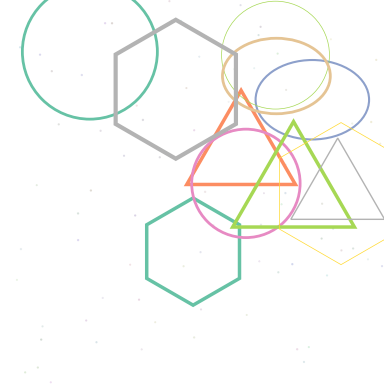[{"shape": "hexagon", "thickness": 2.5, "radius": 0.7, "center": [0.502, 0.347]}, {"shape": "circle", "thickness": 2, "radius": 0.88, "center": [0.233, 0.866]}, {"shape": "triangle", "thickness": 2.5, "radius": 0.81, "center": [0.626, 0.602]}, {"shape": "oval", "thickness": 1.5, "radius": 0.74, "center": [0.811, 0.741]}, {"shape": "circle", "thickness": 2, "radius": 0.7, "center": [0.639, 0.524]}, {"shape": "circle", "thickness": 0.5, "radius": 0.7, "center": [0.716, 0.857]}, {"shape": "triangle", "thickness": 2.5, "radius": 0.91, "center": [0.762, 0.502]}, {"shape": "hexagon", "thickness": 0.5, "radius": 0.92, "center": [0.886, 0.497]}, {"shape": "oval", "thickness": 2, "radius": 0.7, "center": [0.718, 0.803]}, {"shape": "hexagon", "thickness": 3, "radius": 0.9, "center": [0.457, 0.768]}, {"shape": "triangle", "thickness": 1, "radius": 0.7, "center": [0.877, 0.501]}]